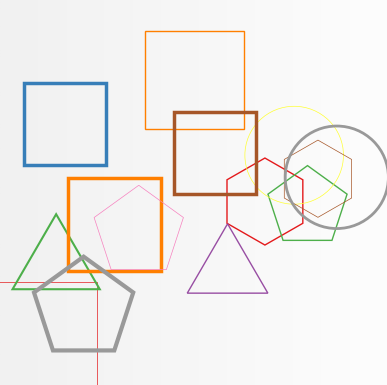[{"shape": "hexagon", "thickness": 1, "radius": 0.56, "center": [0.684, 0.477]}, {"shape": "square", "thickness": 0.5, "radius": 0.72, "center": [0.106, 0.125]}, {"shape": "square", "thickness": 2.5, "radius": 0.53, "center": [0.168, 0.678]}, {"shape": "pentagon", "thickness": 1, "radius": 0.54, "center": [0.794, 0.463]}, {"shape": "triangle", "thickness": 1.5, "radius": 0.65, "center": [0.145, 0.314]}, {"shape": "triangle", "thickness": 1, "radius": 0.6, "center": [0.587, 0.299]}, {"shape": "square", "thickness": 2.5, "radius": 0.6, "center": [0.295, 0.418]}, {"shape": "square", "thickness": 1, "radius": 0.64, "center": [0.503, 0.791]}, {"shape": "circle", "thickness": 0.5, "radius": 0.64, "center": [0.759, 0.597]}, {"shape": "square", "thickness": 2.5, "radius": 0.53, "center": [0.554, 0.603]}, {"shape": "hexagon", "thickness": 0.5, "radius": 0.5, "center": [0.82, 0.536]}, {"shape": "pentagon", "thickness": 0.5, "radius": 0.61, "center": [0.358, 0.398]}, {"shape": "pentagon", "thickness": 3, "radius": 0.67, "center": [0.216, 0.199]}, {"shape": "circle", "thickness": 2, "radius": 0.67, "center": [0.869, 0.54]}]